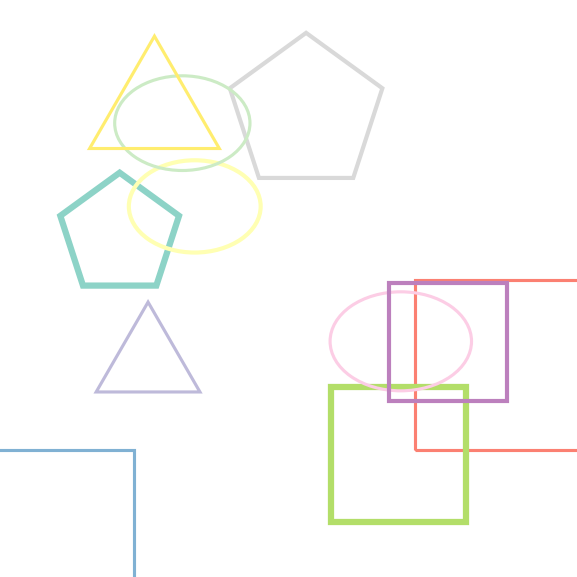[{"shape": "pentagon", "thickness": 3, "radius": 0.54, "center": [0.207, 0.592]}, {"shape": "oval", "thickness": 2, "radius": 0.57, "center": [0.337, 0.642]}, {"shape": "triangle", "thickness": 1.5, "radius": 0.52, "center": [0.256, 0.372]}, {"shape": "square", "thickness": 1.5, "radius": 0.74, "center": [0.867, 0.367]}, {"shape": "square", "thickness": 1.5, "radius": 0.59, "center": [0.114, 0.103]}, {"shape": "square", "thickness": 3, "radius": 0.59, "center": [0.69, 0.212]}, {"shape": "oval", "thickness": 1.5, "radius": 0.61, "center": [0.694, 0.408]}, {"shape": "pentagon", "thickness": 2, "radius": 0.69, "center": [0.53, 0.803]}, {"shape": "square", "thickness": 2, "radius": 0.51, "center": [0.775, 0.407]}, {"shape": "oval", "thickness": 1.5, "radius": 0.59, "center": [0.316, 0.786]}, {"shape": "triangle", "thickness": 1.5, "radius": 0.65, "center": [0.267, 0.807]}]